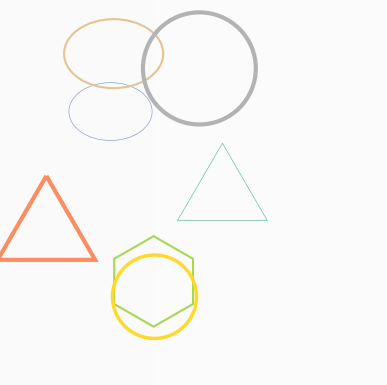[{"shape": "triangle", "thickness": 0.5, "radius": 0.67, "center": [0.574, 0.494]}, {"shape": "triangle", "thickness": 3, "radius": 0.73, "center": [0.12, 0.398]}, {"shape": "oval", "thickness": 0.5, "radius": 0.54, "center": [0.285, 0.71]}, {"shape": "hexagon", "thickness": 1.5, "radius": 0.59, "center": [0.396, 0.269]}, {"shape": "circle", "thickness": 2.5, "radius": 0.54, "center": [0.399, 0.229]}, {"shape": "oval", "thickness": 1.5, "radius": 0.64, "center": [0.293, 0.861]}, {"shape": "circle", "thickness": 3, "radius": 0.73, "center": [0.515, 0.822]}]